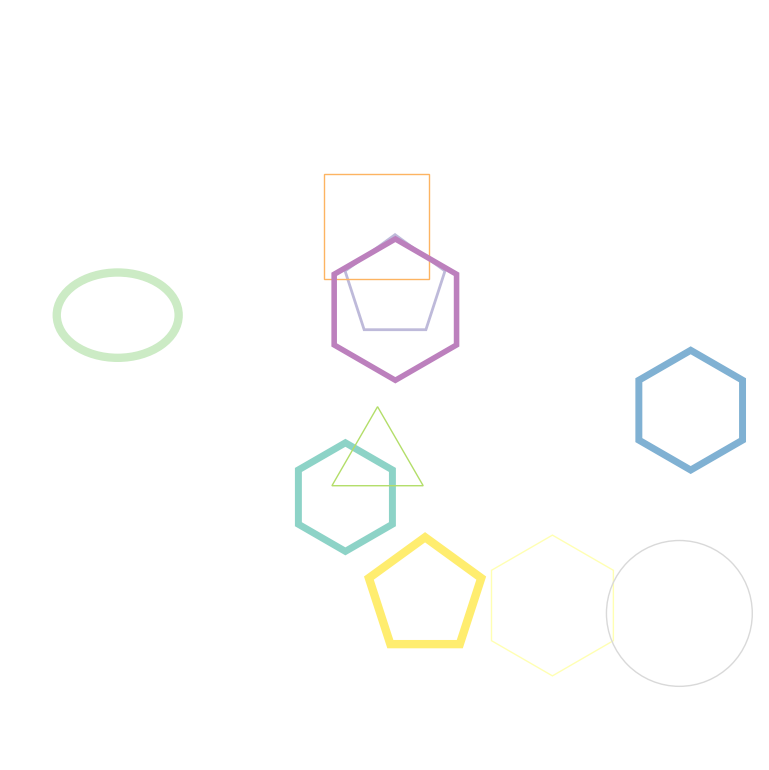[{"shape": "hexagon", "thickness": 2.5, "radius": 0.35, "center": [0.449, 0.354]}, {"shape": "hexagon", "thickness": 0.5, "radius": 0.46, "center": [0.717, 0.214]}, {"shape": "pentagon", "thickness": 1, "radius": 0.34, "center": [0.513, 0.627]}, {"shape": "hexagon", "thickness": 2.5, "radius": 0.39, "center": [0.897, 0.467]}, {"shape": "square", "thickness": 0.5, "radius": 0.34, "center": [0.489, 0.706]}, {"shape": "triangle", "thickness": 0.5, "radius": 0.34, "center": [0.49, 0.403]}, {"shape": "circle", "thickness": 0.5, "radius": 0.47, "center": [0.882, 0.203]}, {"shape": "hexagon", "thickness": 2, "radius": 0.46, "center": [0.513, 0.598]}, {"shape": "oval", "thickness": 3, "radius": 0.4, "center": [0.153, 0.591]}, {"shape": "pentagon", "thickness": 3, "radius": 0.38, "center": [0.552, 0.226]}]